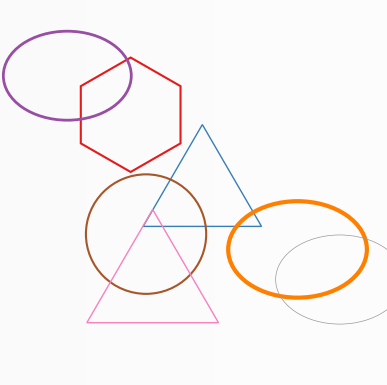[{"shape": "hexagon", "thickness": 1.5, "radius": 0.74, "center": [0.337, 0.702]}, {"shape": "triangle", "thickness": 1, "radius": 0.88, "center": [0.522, 0.5]}, {"shape": "oval", "thickness": 2, "radius": 0.83, "center": [0.174, 0.803]}, {"shape": "oval", "thickness": 3, "radius": 0.89, "center": [0.768, 0.352]}, {"shape": "circle", "thickness": 1.5, "radius": 0.78, "center": [0.377, 0.392]}, {"shape": "triangle", "thickness": 1, "radius": 0.98, "center": [0.394, 0.26]}, {"shape": "oval", "thickness": 0.5, "radius": 0.83, "center": [0.877, 0.274]}]